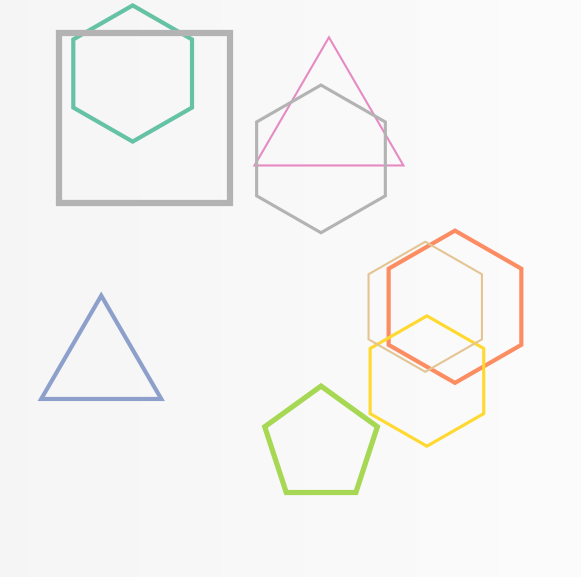[{"shape": "hexagon", "thickness": 2, "radius": 0.59, "center": [0.228, 0.872]}, {"shape": "hexagon", "thickness": 2, "radius": 0.66, "center": [0.783, 0.468]}, {"shape": "triangle", "thickness": 2, "radius": 0.6, "center": [0.174, 0.368]}, {"shape": "triangle", "thickness": 1, "radius": 0.74, "center": [0.566, 0.787]}, {"shape": "pentagon", "thickness": 2.5, "radius": 0.51, "center": [0.552, 0.229]}, {"shape": "hexagon", "thickness": 1.5, "radius": 0.56, "center": [0.734, 0.339]}, {"shape": "hexagon", "thickness": 1, "radius": 0.56, "center": [0.732, 0.468]}, {"shape": "square", "thickness": 3, "radius": 0.73, "center": [0.249, 0.795]}, {"shape": "hexagon", "thickness": 1.5, "radius": 0.64, "center": [0.552, 0.724]}]